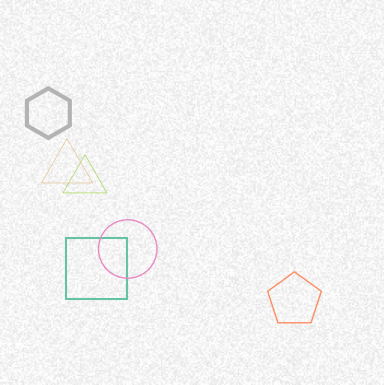[{"shape": "square", "thickness": 1.5, "radius": 0.39, "center": [0.251, 0.303]}, {"shape": "pentagon", "thickness": 1, "radius": 0.37, "center": [0.765, 0.221]}, {"shape": "circle", "thickness": 1, "radius": 0.38, "center": [0.332, 0.353]}, {"shape": "triangle", "thickness": 0.5, "radius": 0.33, "center": [0.221, 0.532]}, {"shape": "triangle", "thickness": 0.5, "radius": 0.39, "center": [0.174, 0.563]}, {"shape": "hexagon", "thickness": 3, "radius": 0.32, "center": [0.126, 0.706]}]